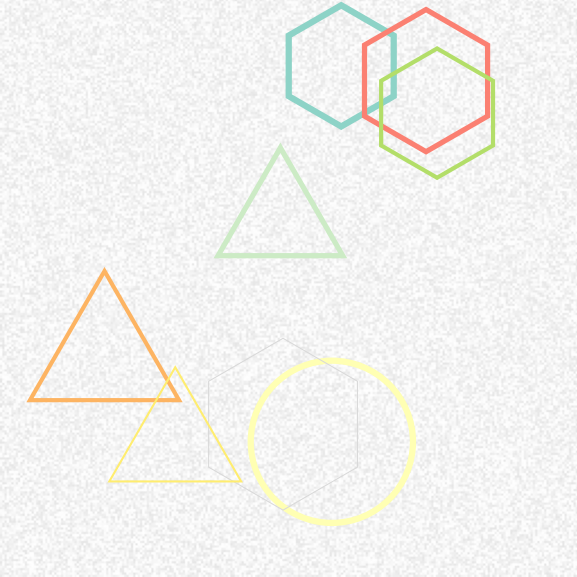[{"shape": "hexagon", "thickness": 3, "radius": 0.52, "center": [0.591, 0.885]}, {"shape": "circle", "thickness": 3, "radius": 0.7, "center": [0.575, 0.234]}, {"shape": "hexagon", "thickness": 2.5, "radius": 0.62, "center": [0.738, 0.86]}, {"shape": "triangle", "thickness": 2, "radius": 0.75, "center": [0.181, 0.381]}, {"shape": "hexagon", "thickness": 2, "radius": 0.56, "center": [0.757, 0.803]}, {"shape": "hexagon", "thickness": 0.5, "radius": 0.74, "center": [0.49, 0.265]}, {"shape": "triangle", "thickness": 2.5, "radius": 0.62, "center": [0.486, 0.619]}, {"shape": "triangle", "thickness": 1, "radius": 0.66, "center": [0.303, 0.231]}]